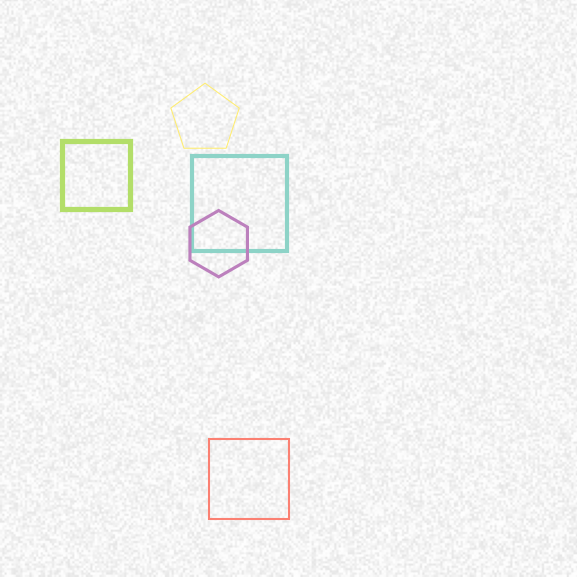[{"shape": "square", "thickness": 2, "radius": 0.41, "center": [0.414, 0.647]}, {"shape": "square", "thickness": 1, "radius": 0.35, "center": [0.431, 0.17]}, {"shape": "square", "thickness": 2.5, "radius": 0.29, "center": [0.166, 0.697]}, {"shape": "hexagon", "thickness": 1.5, "radius": 0.29, "center": [0.379, 0.577]}, {"shape": "pentagon", "thickness": 0.5, "radius": 0.31, "center": [0.355, 0.793]}]